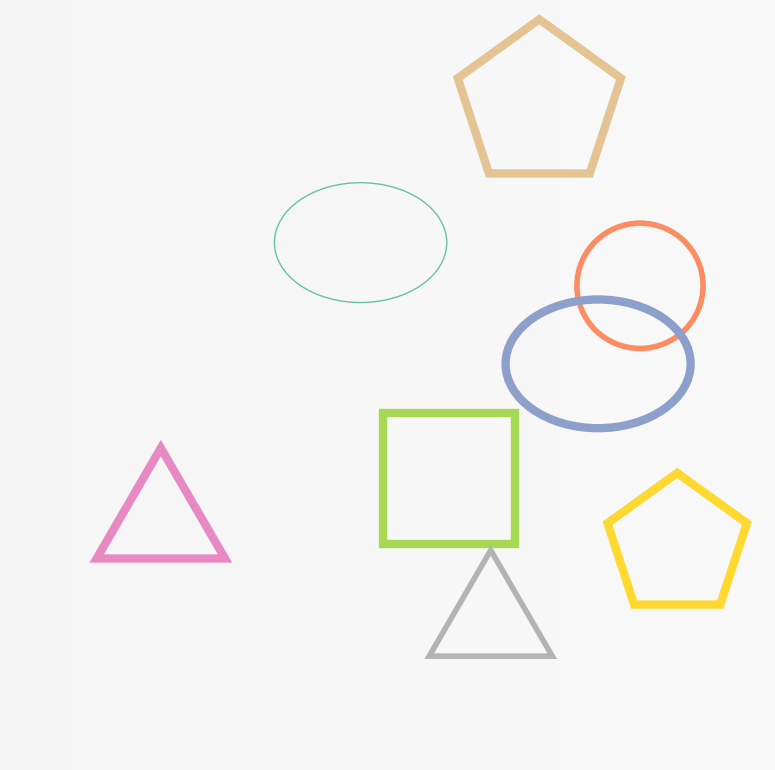[{"shape": "oval", "thickness": 0.5, "radius": 0.56, "center": [0.465, 0.685]}, {"shape": "circle", "thickness": 2, "radius": 0.41, "center": [0.826, 0.629]}, {"shape": "oval", "thickness": 3, "radius": 0.6, "center": [0.772, 0.527]}, {"shape": "triangle", "thickness": 3, "radius": 0.48, "center": [0.208, 0.323]}, {"shape": "square", "thickness": 3, "radius": 0.42, "center": [0.58, 0.379]}, {"shape": "pentagon", "thickness": 3, "radius": 0.47, "center": [0.874, 0.291]}, {"shape": "pentagon", "thickness": 3, "radius": 0.55, "center": [0.696, 0.864]}, {"shape": "triangle", "thickness": 2, "radius": 0.46, "center": [0.633, 0.194]}]